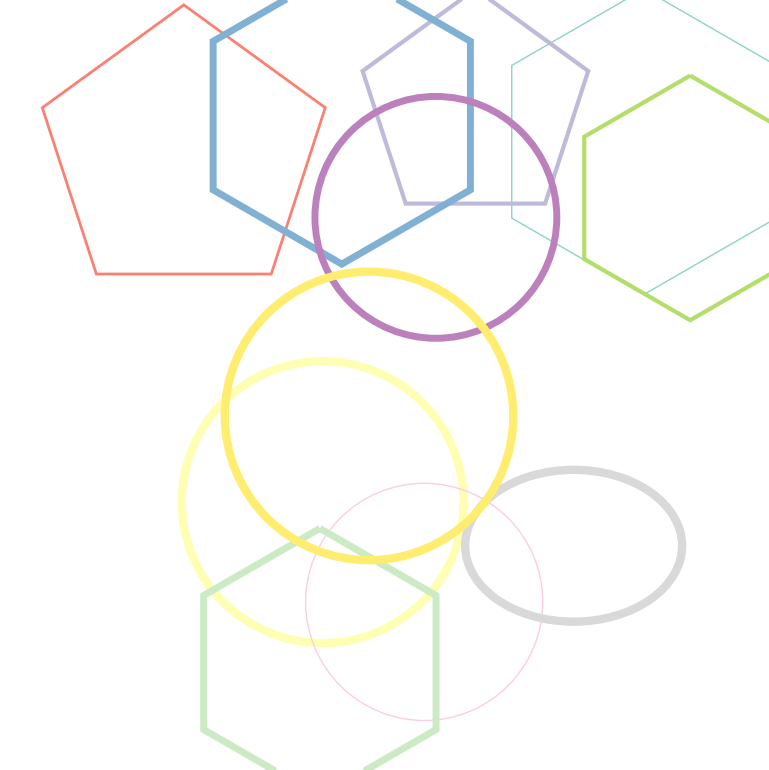[{"shape": "hexagon", "thickness": 0.5, "radius": 0.99, "center": [0.836, 0.816]}, {"shape": "circle", "thickness": 3, "radius": 0.92, "center": [0.419, 0.348]}, {"shape": "pentagon", "thickness": 1.5, "radius": 0.77, "center": [0.617, 0.86]}, {"shape": "pentagon", "thickness": 1, "radius": 0.97, "center": [0.239, 0.8]}, {"shape": "hexagon", "thickness": 2.5, "radius": 0.96, "center": [0.444, 0.85]}, {"shape": "hexagon", "thickness": 1.5, "radius": 0.79, "center": [0.896, 0.743]}, {"shape": "circle", "thickness": 0.5, "radius": 0.77, "center": [0.551, 0.218]}, {"shape": "oval", "thickness": 3, "radius": 0.7, "center": [0.745, 0.291]}, {"shape": "circle", "thickness": 2.5, "radius": 0.79, "center": [0.566, 0.718]}, {"shape": "hexagon", "thickness": 2.5, "radius": 0.87, "center": [0.415, 0.14]}, {"shape": "circle", "thickness": 3, "radius": 0.94, "center": [0.479, 0.46]}]